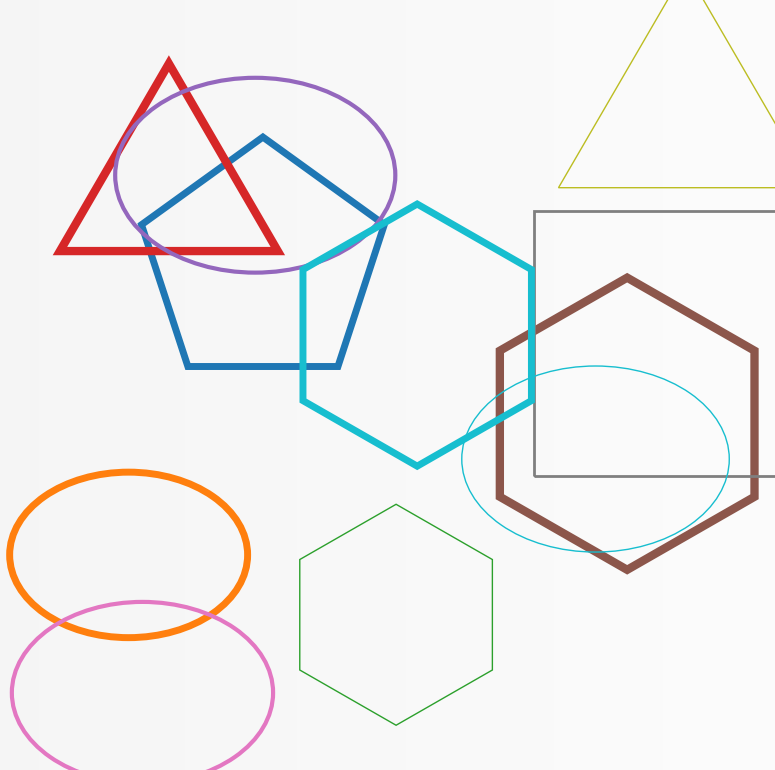[{"shape": "pentagon", "thickness": 2.5, "radius": 0.82, "center": [0.339, 0.657]}, {"shape": "oval", "thickness": 2.5, "radius": 0.77, "center": [0.166, 0.279]}, {"shape": "hexagon", "thickness": 0.5, "radius": 0.72, "center": [0.511, 0.202]}, {"shape": "triangle", "thickness": 3, "radius": 0.81, "center": [0.218, 0.755]}, {"shape": "oval", "thickness": 1.5, "radius": 0.9, "center": [0.329, 0.772]}, {"shape": "hexagon", "thickness": 3, "radius": 0.95, "center": [0.809, 0.45]}, {"shape": "oval", "thickness": 1.5, "radius": 0.84, "center": [0.184, 0.1]}, {"shape": "square", "thickness": 1, "radius": 0.86, "center": [0.861, 0.554]}, {"shape": "triangle", "thickness": 0.5, "radius": 0.95, "center": [0.885, 0.851]}, {"shape": "oval", "thickness": 0.5, "radius": 0.86, "center": [0.768, 0.404]}, {"shape": "hexagon", "thickness": 2.5, "radius": 0.85, "center": [0.538, 0.565]}]